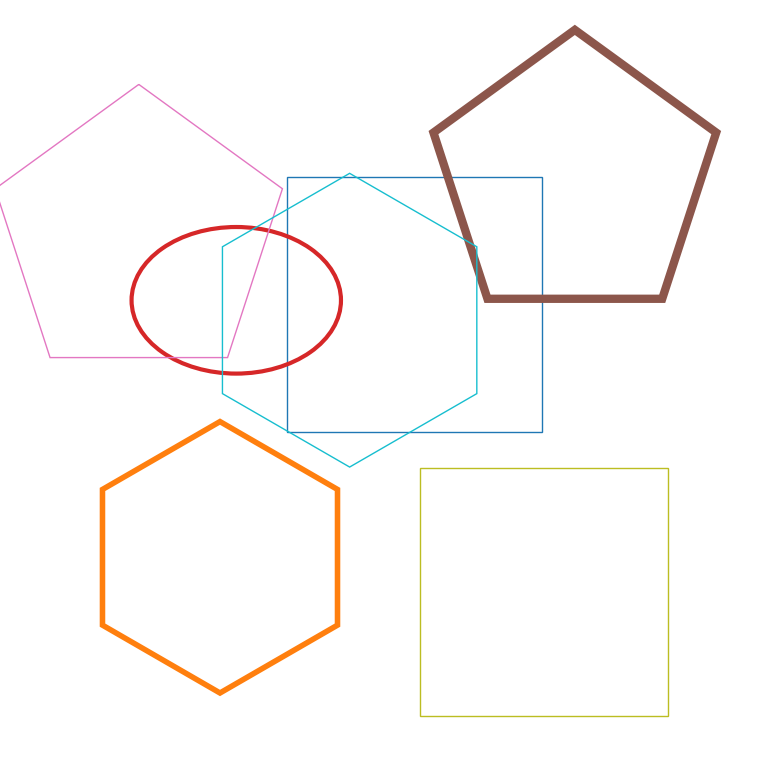[{"shape": "square", "thickness": 0.5, "radius": 0.83, "center": [0.539, 0.604]}, {"shape": "hexagon", "thickness": 2, "radius": 0.88, "center": [0.286, 0.276]}, {"shape": "oval", "thickness": 1.5, "radius": 0.68, "center": [0.307, 0.61]}, {"shape": "pentagon", "thickness": 3, "radius": 0.97, "center": [0.747, 0.768]}, {"shape": "pentagon", "thickness": 0.5, "radius": 0.98, "center": [0.18, 0.694]}, {"shape": "square", "thickness": 0.5, "radius": 0.81, "center": [0.706, 0.231]}, {"shape": "hexagon", "thickness": 0.5, "radius": 0.95, "center": [0.454, 0.584]}]